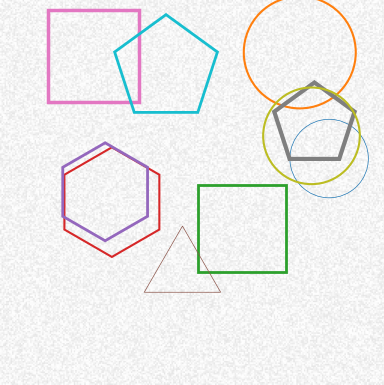[{"shape": "circle", "thickness": 0.5, "radius": 0.51, "center": [0.855, 0.588]}, {"shape": "circle", "thickness": 1.5, "radius": 0.73, "center": [0.779, 0.864]}, {"shape": "square", "thickness": 2, "radius": 0.57, "center": [0.628, 0.406]}, {"shape": "hexagon", "thickness": 1.5, "radius": 0.71, "center": [0.291, 0.475]}, {"shape": "hexagon", "thickness": 2, "radius": 0.64, "center": [0.273, 0.502]}, {"shape": "triangle", "thickness": 0.5, "radius": 0.57, "center": [0.474, 0.298]}, {"shape": "square", "thickness": 2.5, "radius": 0.59, "center": [0.243, 0.854]}, {"shape": "pentagon", "thickness": 3, "radius": 0.55, "center": [0.817, 0.676]}, {"shape": "circle", "thickness": 1.5, "radius": 0.63, "center": [0.809, 0.647]}, {"shape": "pentagon", "thickness": 2, "radius": 0.7, "center": [0.431, 0.822]}]